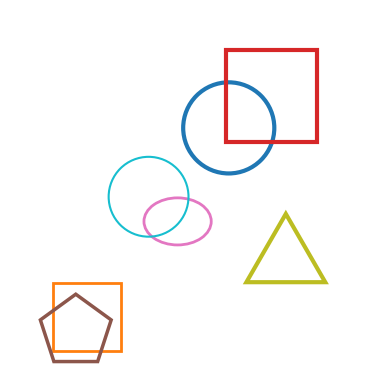[{"shape": "circle", "thickness": 3, "radius": 0.59, "center": [0.594, 0.668]}, {"shape": "square", "thickness": 2, "radius": 0.44, "center": [0.226, 0.177]}, {"shape": "square", "thickness": 3, "radius": 0.59, "center": [0.705, 0.751]}, {"shape": "pentagon", "thickness": 2.5, "radius": 0.48, "center": [0.197, 0.139]}, {"shape": "oval", "thickness": 2, "radius": 0.44, "center": [0.461, 0.425]}, {"shape": "triangle", "thickness": 3, "radius": 0.59, "center": [0.742, 0.326]}, {"shape": "circle", "thickness": 1.5, "radius": 0.52, "center": [0.386, 0.489]}]